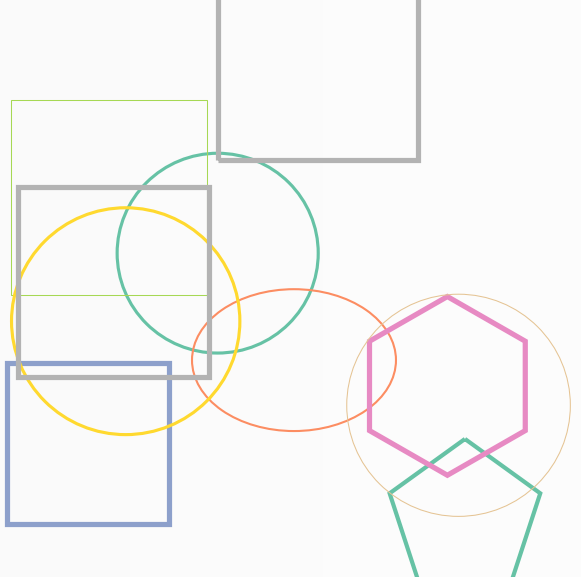[{"shape": "circle", "thickness": 1.5, "radius": 0.86, "center": [0.375, 0.561]}, {"shape": "pentagon", "thickness": 2, "radius": 0.68, "center": [0.8, 0.103]}, {"shape": "oval", "thickness": 1, "radius": 0.88, "center": [0.506, 0.376]}, {"shape": "square", "thickness": 2.5, "radius": 0.7, "center": [0.151, 0.231]}, {"shape": "hexagon", "thickness": 2.5, "radius": 0.77, "center": [0.77, 0.331]}, {"shape": "square", "thickness": 0.5, "radius": 0.84, "center": [0.188, 0.657]}, {"shape": "circle", "thickness": 1.5, "radius": 0.98, "center": [0.216, 0.443]}, {"shape": "circle", "thickness": 0.5, "radius": 0.96, "center": [0.789, 0.297]}, {"shape": "square", "thickness": 2.5, "radius": 0.86, "center": [0.547, 0.894]}, {"shape": "square", "thickness": 2.5, "radius": 0.82, "center": [0.195, 0.51]}]